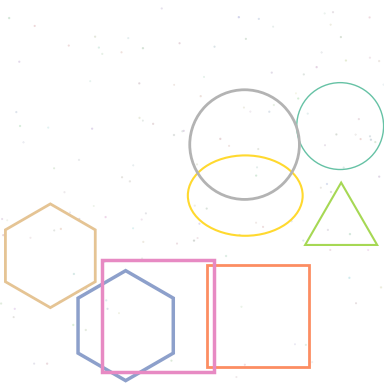[{"shape": "circle", "thickness": 1, "radius": 0.56, "center": [0.884, 0.673]}, {"shape": "square", "thickness": 2, "radius": 0.66, "center": [0.67, 0.18]}, {"shape": "hexagon", "thickness": 2.5, "radius": 0.71, "center": [0.326, 0.154]}, {"shape": "square", "thickness": 2.5, "radius": 0.73, "center": [0.411, 0.18]}, {"shape": "triangle", "thickness": 1.5, "radius": 0.54, "center": [0.886, 0.418]}, {"shape": "oval", "thickness": 1.5, "radius": 0.75, "center": [0.637, 0.492]}, {"shape": "hexagon", "thickness": 2, "radius": 0.67, "center": [0.131, 0.336]}, {"shape": "circle", "thickness": 2, "radius": 0.71, "center": [0.635, 0.624]}]